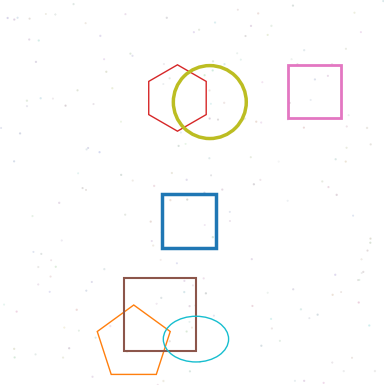[{"shape": "square", "thickness": 2.5, "radius": 0.36, "center": [0.491, 0.426]}, {"shape": "pentagon", "thickness": 1, "radius": 0.5, "center": [0.347, 0.108]}, {"shape": "hexagon", "thickness": 1, "radius": 0.43, "center": [0.461, 0.745]}, {"shape": "square", "thickness": 1.5, "radius": 0.47, "center": [0.416, 0.183]}, {"shape": "square", "thickness": 2, "radius": 0.34, "center": [0.816, 0.762]}, {"shape": "circle", "thickness": 2.5, "radius": 0.47, "center": [0.545, 0.735]}, {"shape": "oval", "thickness": 1, "radius": 0.42, "center": [0.509, 0.119]}]